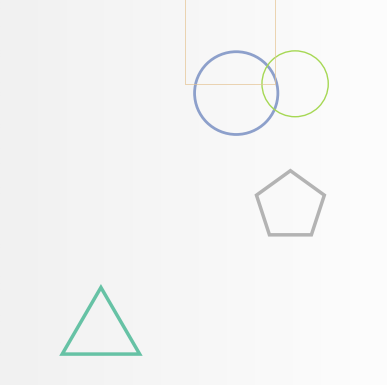[{"shape": "triangle", "thickness": 2.5, "radius": 0.58, "center": [0.26, 0.138]}, {"shape": "circle", "thickness": 2, "radius": 0.54, "center": [0.61, 0.758]}, {"shape": "circle", "thickness": 1, "radius": 0.43, "center": [0.762, 0.782]}, {"shape": "square", "thickness": 0.5, "radius": 0.58, "center": [0.594, 0.899]}, {"shape": "pentagon", "thickness": 2.5, "radius": 0.46, "center": [0.749, 0.465]}]